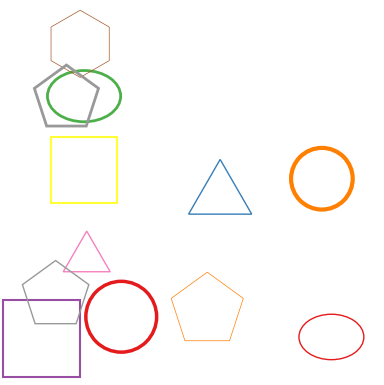[{"shape": "oval", "thickness": 1, "radius": 0.42, "center": [0.861, 0.125]}, {"shape": "circle", "thickness": 2.5, "radius": 0.46, "center": [0.315, 0.177]}, {"shape": "triangle", "thickness": 1, "radius": 0.47, "center": [0.572, 0.491]}, {"shape": "oval", "thickness": 2, "radius": 0.48, "center": [0.218, 0.75]}, {"shape": "square", "thickness": 1.5, "radius": 0.5, "center": [0.108, 0.122]}, {"shape": "pentagon", "thickness": 0.5, "radius": 0.49, "center": [0.538, 0.195]}, {"shape": "circle", "thickness": 3, "radius": 0.4, "center": [0.836, 0.536]}, {"shape": "square", "thickness": 1.5, "radius": 0.43, "center": [0.217, 0.559]}, {"shape": "hexagon", "thickness": 0.5, "radius": 0.44, "center": [0.208, 0.886]}, {"shape": "triangle", "thickness": 1, "radius": 0.35, "center": [0.225, 0.329]}, {"shape": "pentagon", "thickness": 1, "radius": 0.45, "center": [0.144, 0.233]}, {"shape": "pentagon", "thickness": 2, "radius": 0.44, "center": [0.173, 0.743]}]